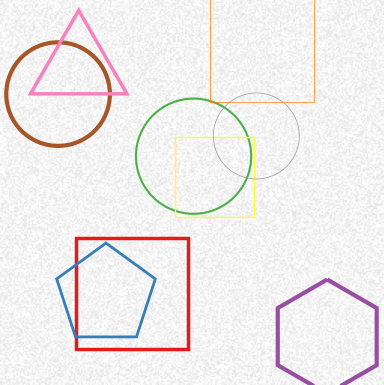[{"shape": "square", "thickness": 2.5, "radius": 0.72, "center": [0.343, 0.238]}, {"shape": "pentagon", "thickness": 2, "radius": 0.67, "center": [0.275, 0.234]}, {"shape": "circle", "thickness": 1.5, "radius": 0.75, "center": [0.503, 0.594]}, {"shape": "hexagon", "thickness": 3, "radius": 0.74, "center": [0.85, 0.126]}, {"shape": "square", "thickness": 0.5, "radius": 0.67, "center": [0.68, 0.868]}, {"shape": "square", "thickness": 1, "radius": 0.52, "center": [0.557, 0.54]}, {"shape": "circle", "thickness": 3, "radius": 0.67, "center": [0.151, 0.756]}, {"shape": "triangle", "thickness": 2.5, "radius": 0.72, "center": [0.204, 0.829]}, {"shape": "circle", "thickness": 0.5, "radius": 0.56, "center": [0.666, 0.647]}]